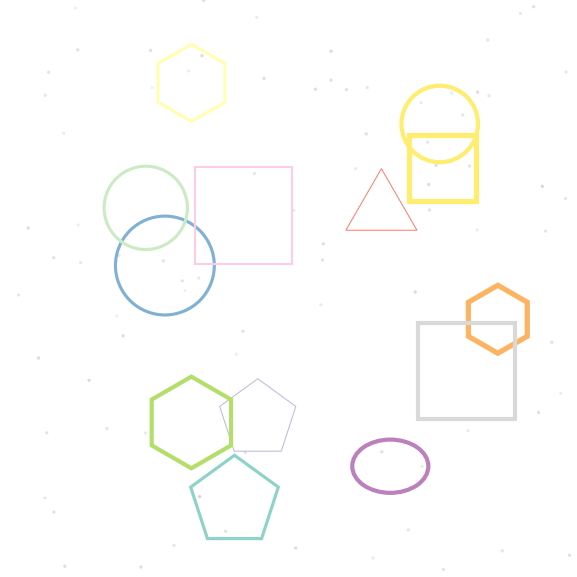[{"shape": "pentagon", "thickness": 1.5, "radius": 0.4, "center": [0.406, 0.131]}, {"shape": "hexagon", "thickness": 1.5, "radius": 0.33, "center": [0.332, 0.856]}, {"shape": "pentagon", "thickness": 0.5, "radius": 0.35, "center": [0.446, 0.274]}, {"shape": "triangle", "thickness": 0.5, "radius": 0.36, "center": [0.66, 0.636]}, {"shape": "circle", "thickness": 1.5, "radius": 0.43, "center": [0.286, 0.539]}, {"shape": "hexagon", "thickness": 2.5, "radius": 0.29, "center": [0.862, 0.446]}, {"shape": "hexagon", "thickness": 2, "radius": 0.4, "center": [0.331, 0.268]}, {"shape": "square", "thickness": 1, "radius": 0.42, "center": [0.421, 0.626]}, {"shape": "square", "thickness": 2, "radius": 0.42, "center": [0.808, 0.357]}, {"shape": "oval", "thickness": 2, "radius": 0.33, "center": [0.676, 0.192]}, {"shape": "circle", "thickness": 1.5, "radius": 0.36, "center": [0.252, 0.639]}, {"shape": "circle", "thickness": 2, "radius": 0.33, "center": [0.761, 0.784]}, {"shape": "square", "thickness": 2.5, "radius": 0.29, "center": [0.766, 0.708]}]